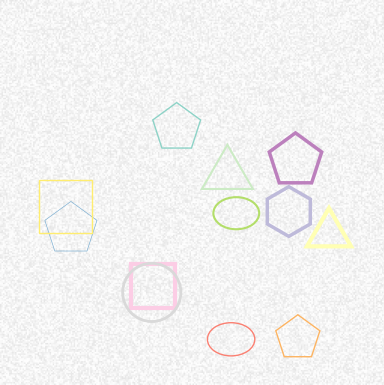[{"shape": "pentagon", "thickness": 1, "radius": 0.33, "center": [0.459, 0.668]}, {"shape": "triangle", "thickness": 3, "radius": 0.33, "center": [0.855, 0.393]}, {"shape": "hexagon", "thickness": 2.5, "radius": 0.32, "center": [0.75, 0.451]}, {"shape": "oval", "thickness": 1, "radius": 0.31, "center": [0.6, 0.119]}, {"shape": "pentagon", "thickness": 0.5, "radius": 0.36, "center": [0.184, 0.406]}, {"shape": "pentagon", "thickness": 1, "radius": 0.3, "center": [0.774, 0.122]}, {"shape": "oval", "thickness": 1.5, "radius": 0.3, "center": [0.614, 0.446]}, {"shape": "square", "thickness": 3, "radius": 0.29, "center": [0.397, 0.257]}, {"shape": "circle", "thickness": 2, "radius": 0.38, "center": [0.394, 0.241]}, {"shape": "pentagon", "thickness": 2.5, "radius": 0.36, "center": [0.767, 0.583]}, {"shape": "triangle", "thickness": 1.5, "radius": 0.38, "center": [0.591, 0.547]}, {"shape": "square", "thickness": 1, "radius": 0.34, "center": [0.17, 0.463]}]